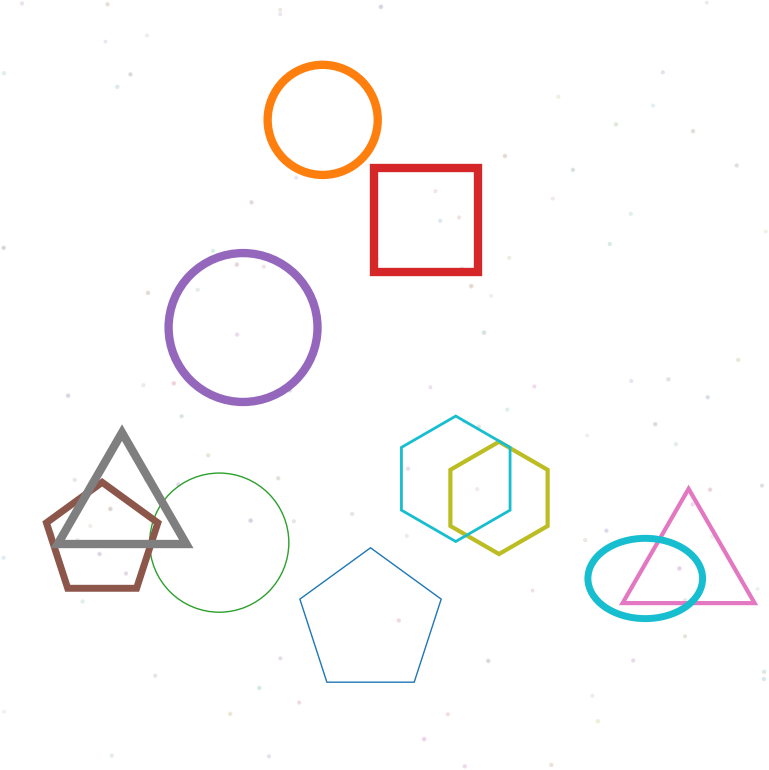[{"shape": "pentagon", "thickness": 0.5, "radius": 0.48, "center": [0.481, 0.192]}, {"shape": "circle", "thickness": 3, "radius": 0.36, "center": [0.419, 0.844]}, {"shape": "circle", "thickness": 0.5, "radius": 0.45, "center": [0.285, 0.295]}, {"shape": "square", "thickness": 3, "radius": 0.34, "center": [0.553, 0.715]}, {"shape": "circle", "thickness": 3, "radius": 0.48, "center": [0.316, 0.575]}, {"shape": "pentagon", "thickness": 2.5, "radius": 0.38, "center": [0.133, 0.298]}, {"shape": "triangle", "thickness": 1.5, "radius": 0.49, "center": [0.894, 0.266]}, {"shape": "triangle", "thickness": 3, "radius": 0.48, "center": [0.158, 0.342]}, {"shape": "hexagon", "thickness": 1.5, "radius": 0.36, "center": [0.648, 0.353]}, {"shape": "oval", "thickness": 2.5, "radius": 0.37, "center": [0.838, 0.249]}, {"shape": "hexagon", "thickness": 1, "radius": 0.41, "center": [0.592, 0.378]}]